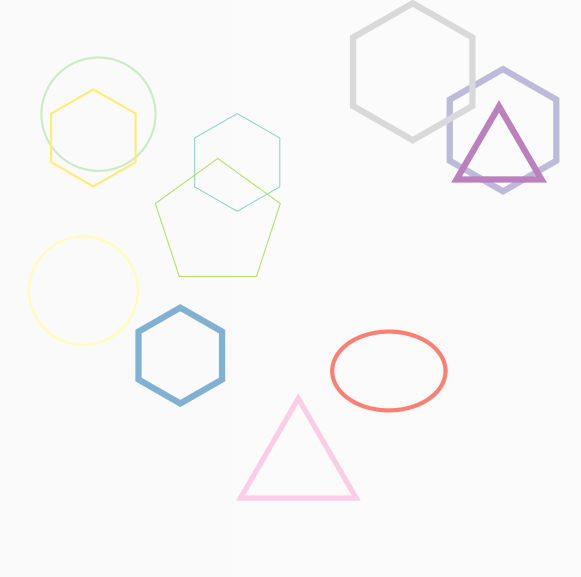[{"shape": "hexagon", "thickness": 0.5, "radius": 0.42, "center": [0.408, 0.718]}, {"shape": "circle", "thickness": 1, "radius": 0.47, "center": [0.143, 0.496]}, {"shape": "hexagon", "thickness": 3, "radius": 0.53, "center": [0.865, 0.774]}, {"shape": "oval", "thickness": 2, "radius": 0.49, "center": [0.669, 0.357]}, {"shape": "hexagon", "thickness": 3, "radius": 0.41, "center": [0.31, 0.383]}, {"shape": "pentagon", "thickness": 0.5, "radius": 0.56, "center": [0.375, 0.612]}, {"shape": "triangle", "thickness": 2.5, "radius": 0.57, "center": [0.513, 0.194]}, {"shape": "hexagon", "thickness": 3, "radius": 0.59, "center": [0.71, 0.875]}, {"shape": "triangle", "thickness": 3, "radius": 0.42, "center": [0.859, 0.731]}, {"shape": "circle", "thickness": 1, "radius": 0.49, "center": [0.169, 0.801]}, {"shape": "hexagon", "thickness": 1, "radius": 0.42, "center": [0.161, 0.76]}]